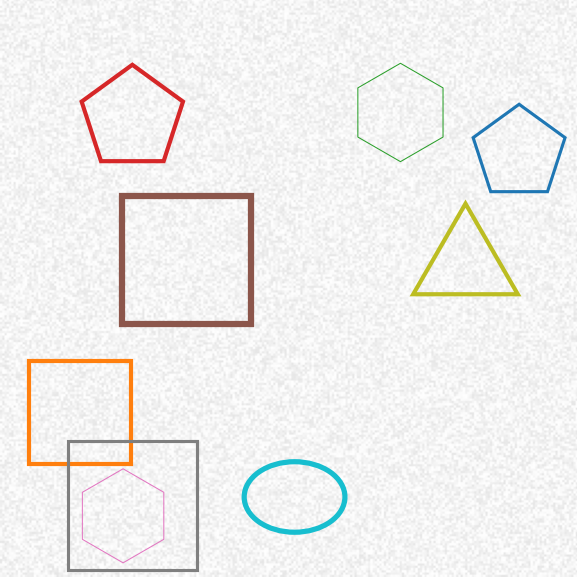[{"shape": "pentagon", "thickness": 1.5, "radius": 0.42, "center": [0.899, 0.735]}, {"shape": "square", "thickness": 2, "radius": 0.44, "center": [0.139, 0.285]}, {"shape": "hexagon", "thickness": 0.5, "radius": 0.43, "center": [0.693, 0.804]}, {"shape": "pentagon", "thickness": 2, "radius": 0.46, "center": [0.229, 0.795]}, {"shape": "square", "thickness": 3, "radius": 0.56, "center": [0.323, 0.549]}, {"shape": "hexagon", "thickness": 0.5, "radius": 0.41, "center": [0.213, 0.106]}, {"shape": "square", "thickness": 1.5, "radius": 0.56, "center": [0.23, 0.124]}, {"shape": "triangle", "thickness": 2, "radius": 0.52, "center": [0.806, 0.542]}, {"shape": "oval", "thickness": 2.5, "radius": 0.44, "center": [0.51, 0.139]}]